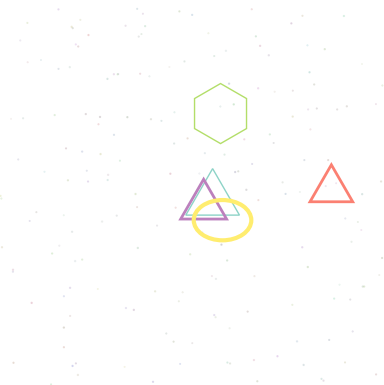[{"shape": "triangle", "thickness": 1, "radius": 0.4, "center": [0.552, 0.482]}, {"shape": "triangle", "thickness": 2, "radius": 0.32, "center": [0.861, 0.508]}, {"shape": "hexagon", "thickness": 1, "radius": 0.39, "center": [0.573, 0.705]}, {"shape": "triangle", "thickness": 2, "radius": 0.34, "center": [0.529, 0.465]}, {"shape": "oval", "thickness": 3, "radius": 0.37, "center": [0.578, 0.428]}]